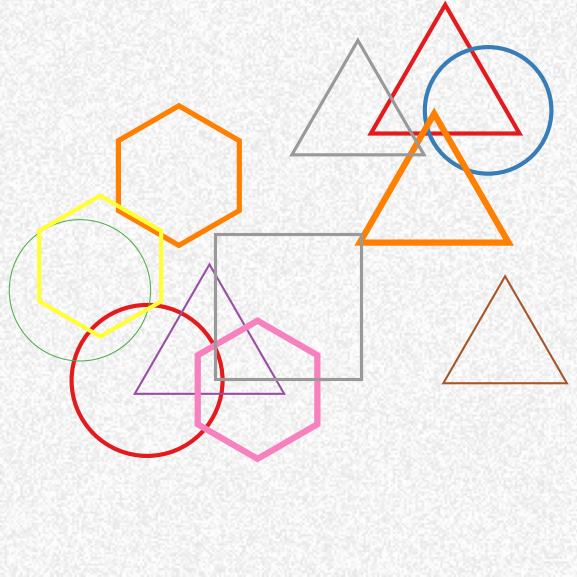[{"shape": "circle", "thickness": 2, "radius": 0.65, "center": [0.255, 0.34]}, {"shape": "triangle", "thickness": 2, "radius": 0.74, "center": [0.771, 0.842]}, {"shape": "circle", "thickness": 2, "radius": 0.55, "center": [0.845, 0.808]}, {"shape": "circle", "thickness": 0.5, "radius": 0.61, "center": [0.138, 0.496]}, {"shape": "triangle", "thickness": 1, "radius": 0.75, "center": [0.363, 0.392]}, {"shape": "triangle", "thickness": 3, "radius": 0.74, "center": [0.752, 0.653]}, {"shape": "hexagon", "thickness": 2.5, "radius": 0.6, "center": [0.31, 0.695]}, {"shape": "hexagon", "thickness": 2, "radius": 0.61, "center": [0.174, 0.538]}, {"shape": "triangle", "thickness": 1, "radius": 0.62, "center": [0.875, 0.397]}, {"shape": "hexagon", "thickness": 3, "radius": 0.6, "center": [0.446, 0.324]}, {"shape": "square", "thickness": 1.5, "radius": 0.63, "center": [0.498, 0.468]}, {"shape": "triangle", "thickness": 1.5, "radius": 0.66, "center": [0.62, 0.797]}]